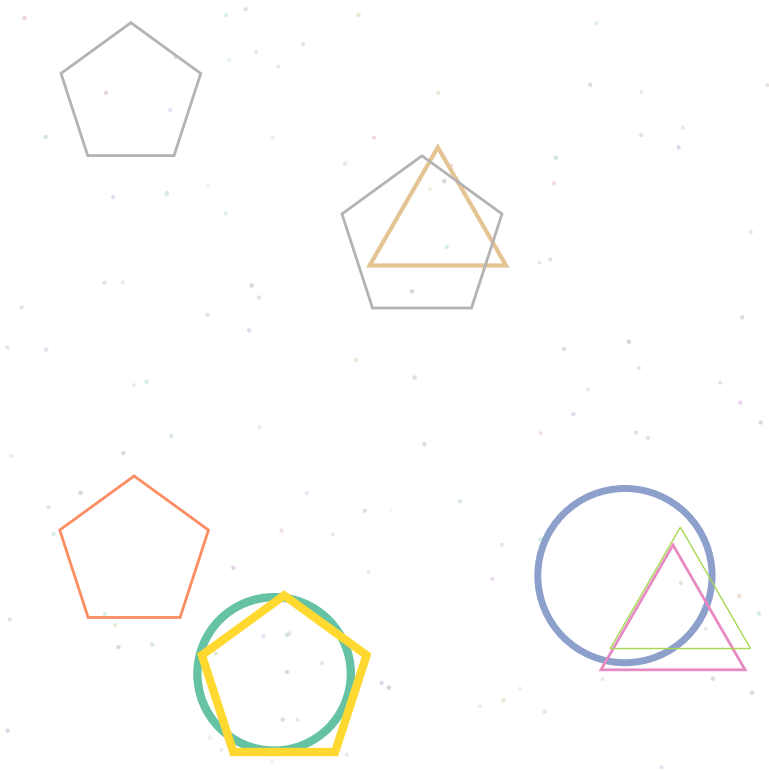[{"shape": "circle", "thickness": 3, "radius": 0.5, "center": [0.356, 0.125]}, {"shape": "pentagon", "thickness": 1, "radius": 0.51, "center": [0.174, 0.28]}, {"shape": "circle", "thickness": 2.5, "radius": 0.57, "center": [0.812, 0.252]}, {"shape": "triangle", "thickness": 1, "radius": 0.54, "center": [0.874, 0.184]}, {"shape": "triangle", "thickness": 0.5, "radius": 0.53, "center": [0.884, 0.21]}, {"shape": "pentagon", "thickness": 3, "radius": 0.56, "center": [0.369, 0.114]}, {"shape": "triangle", "thickness": 1.5, "radius": 0.51, "center": [0.569, 0.706]}, {"shape": "pentagon", "thickness": 1, "radius": 0.48, "center": [0.17, 0.875]}, {"shape": "pentagon", "thickness": 1, "radius": 0.55, "center": [0.548, 0.688]}]